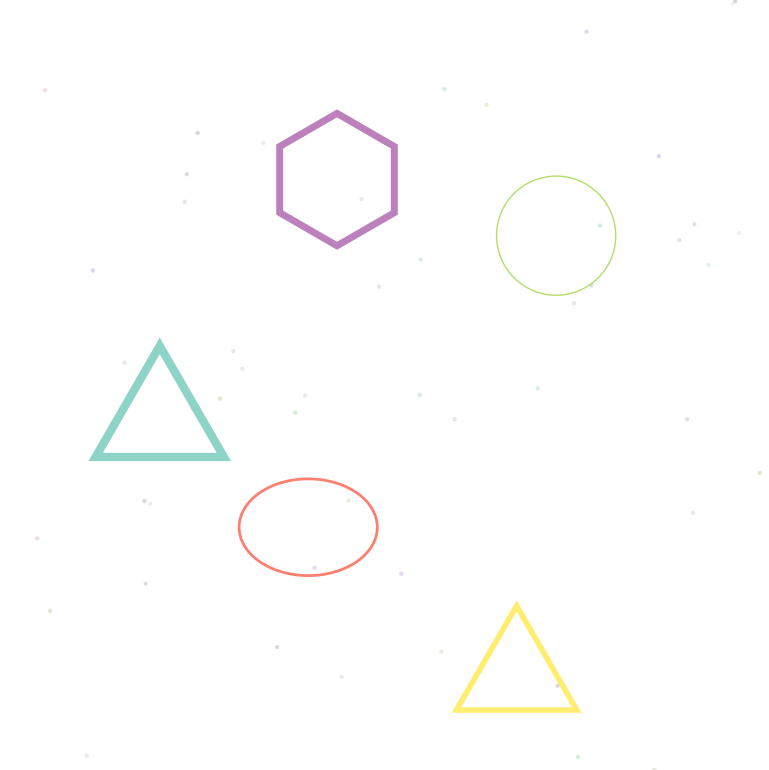[{"shape": "triangle", "thickness": 3, "radius": 0.48, "center": [0.207, 0.455]}, {"shape": "oval", "thickness": 1, "radius": 0.45, "center": [0.4, 0.315]}, {"shape": "circle", "thickness": 0.5, "radius": 0.39, "center": [0.722, 0.694]}, {"shape": "hexagon", "thickness": 2.5, "radius": 0.43, "center": [0.438, 0.767]}, {"shape": "triangle", "thickness": 2, "radius": 0.45, "center": [0.671, 0.123]}]